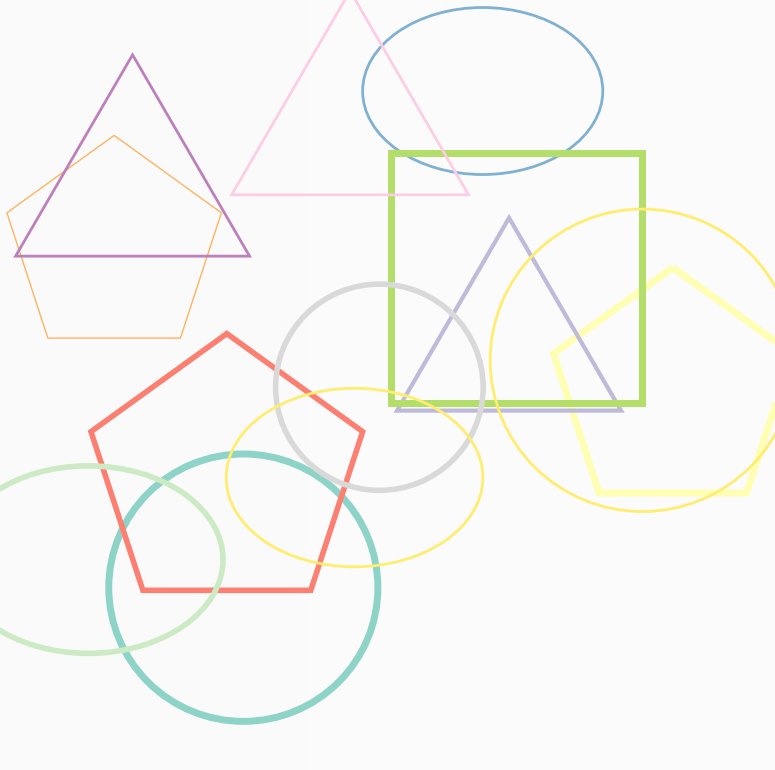[{"shape": "circle", "thickness": 2.5, "radius": 0.87, "center": [0.314, 0.237]}, {"shape": "pentagon", "thickness": 2.5, "radius": 0.81, "center": [0.868, 0.491]}, {"shape": "triangle", "thickness": 1.5, "radius": 0.83, "center": [0.657, 0.55]}, {"shape": "pentagon", "thickness": 2, "radius": 0.92, "center": [0.293, 0.382]}, {"shape": "oval", "thickness": 1, "radius": 0.77, "center": [0.623, 0.882]}, {"shape": "pentagon", "thickness": 0.5, "radius": 0.73, "center": [0.147, 0.679]}, {"shape": "square", "thickness": 2.5, "radius": 0.81, "center": [0.666, 0.639]}, {"shape": "triangle", "thickness": 1, "radius": 0.88, "center": [0.452, 0.835]}, {"shape": "circle", "thickness": 2, "radius": 0.67, "center": [0.49, 0.497]}, {"shape": "triangle", "thickness": 1, "radius": 0.87, "center": [0.171, 0.754]}, {"shape": "oval", "thickness": 2, "radius": 0.87, "center": [0.114, 0.273]}, {"shape": "circle", "thickness": 1, "radius": 0.98, "center": [0.829, 0.532]}, {"shape": "oval", "thickness": 1, "radius": 0.83, "center": [0.457, 0.38]}]